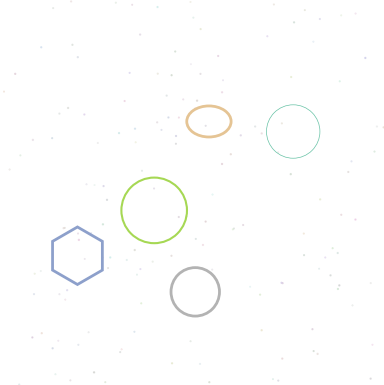[{"shape": "circle", "thickness": 0.5, "radius": 0.35, "center": [0.762, 0.658]}, {"shape": "hexagon", "thickness": 2, "radius": 0.37, "center": [0.201, 0.336]}, {"shape": "circle", "thickness": 1.5, "radius": 0.43, "center": [0.4, 0.454]}, {"shape": "oval", "thickness": 2, "radius": 0.29, "center": [0.543, 0.684]}, {"shape": "circle", "thickness": 2, "radius": 0.31, "center": [0.507, 0.242]}]